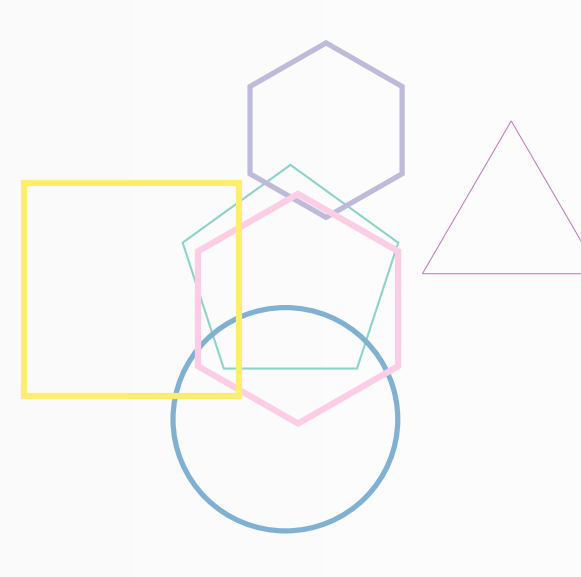[{"shape": "pentagon", "thickness": 1, "radius": 0.97, "center": [0.5, 0.519]}, {"shape": "hexagon", "thickness": 2.5, "radius": 0.76, "center": [0.561, 0.774]}, {"shape": "circle", "thickness": 2.5, "radius": 0.97, "center": [0.491, 0.273]}, {"shape": "hexagon", "thickness": 3, "radius": 0.99, "center": [0.513, 0.465]}, {"shape": "triangle", "thickness": 0.5, "radius": 0.88, "center": [0.88, 0.613]}, {"shape": "square", "thickness": 3, "radius": 0.92, "center": [0.227, 0.498]}]